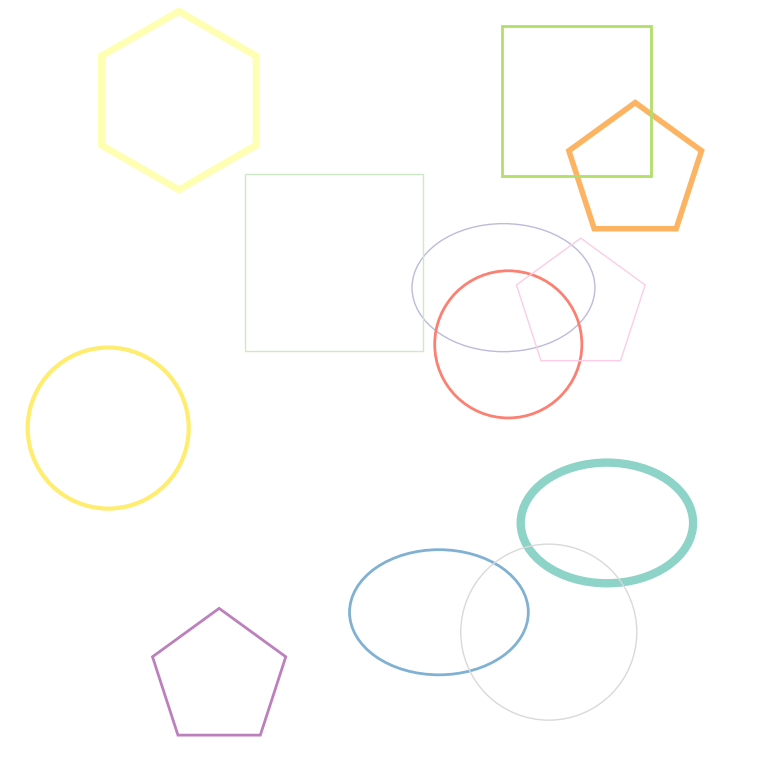[{"shape": "oval", "thickness": 3, "radius": 0.56, "center": [0.788, 0.321]}, {"shape": "hexagon", "thickness": 2.5, "radius": 0.58, "center": [0.232, 0.869]}, {"shape": "oval", "thickness": 0.5, "radius": 0.59, "center": [0.654, 0.626]}, {"shape": "circle", "thickness": 1, "radius": 0.48, "center": [0.66, 0.553]}, {"shape": "oval", "thickness": 1, "radius": 0.58, "center": [0.57, 0.205]}, {"shape": "pentagon", "thickness": 2, "radius": 0.45, "center": [0.825, 0.776]}, {"shape": "square", "thickness": 1, "radius": 0.49, "center": [0.749, 0.869]}, {"shape": "pentagon", "thickness": 0.5, "radius": 0.44, "center": [0.754, 0.603]}, {"shape": "circle", "thickness": 0.5, "radius": 0.57, "center": [0.713, 0.179]}, {"shape": "pentagon", "thickness": 1, "radius": 0.46, "center": [0.285, 0.119]}, {"shape": "square", "thickness": 0.5, "radius": 0.58, "center": [0.434, 0.659]}, {"shape": "circle", "thickness": 1.5, "radius": 0.52, "center": [0.141, 0.444]}]